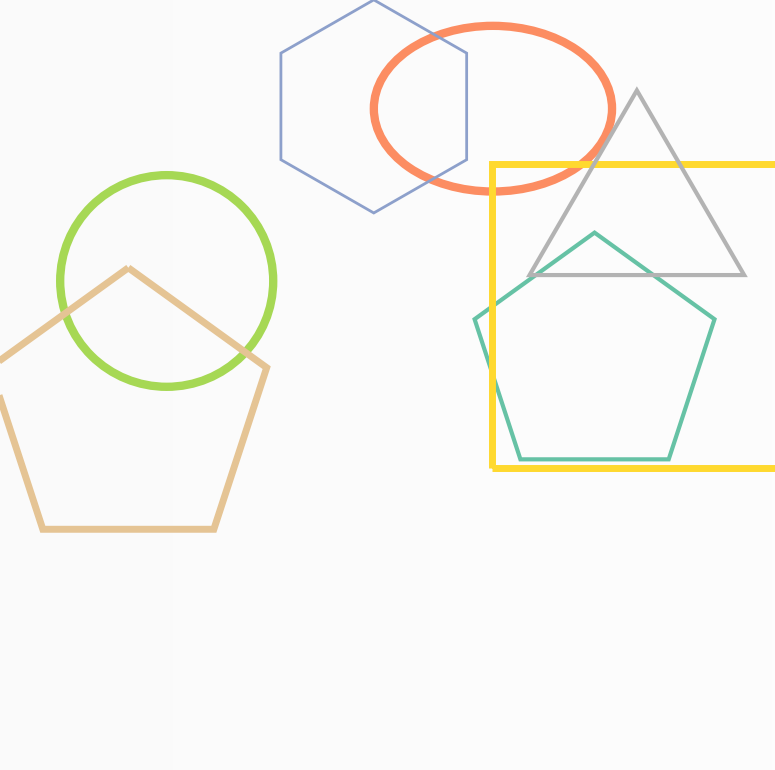[{"shape": "pentagon", "thickness": 1.5, "radius": 0.81, "center": [0.767, 0.535]}, {"shape": "oval", "thickness": 3, "radius": 0.77, "center": [0.636, 0.859]}, {"shape": "hexagon", "thickness": 1, "radius": 0.69, "center": [0.482, 0.862]}, {"shape": "circle", "thickness": 3, "radius": 0.69, "center": [0.215, 0.635]}, {"shape": "square", "thickness": 2.5, "radius": 0.99, "center": [0.833, 0.59]}, {"shape": "pentagon", "thickness": 2.5, "radius": 0.94, "center": [0.166, 0.464]}, {"shape": "triangle", "thickness": 1.5, "radius": 0.8, "center": [0.822, 0.723]}]